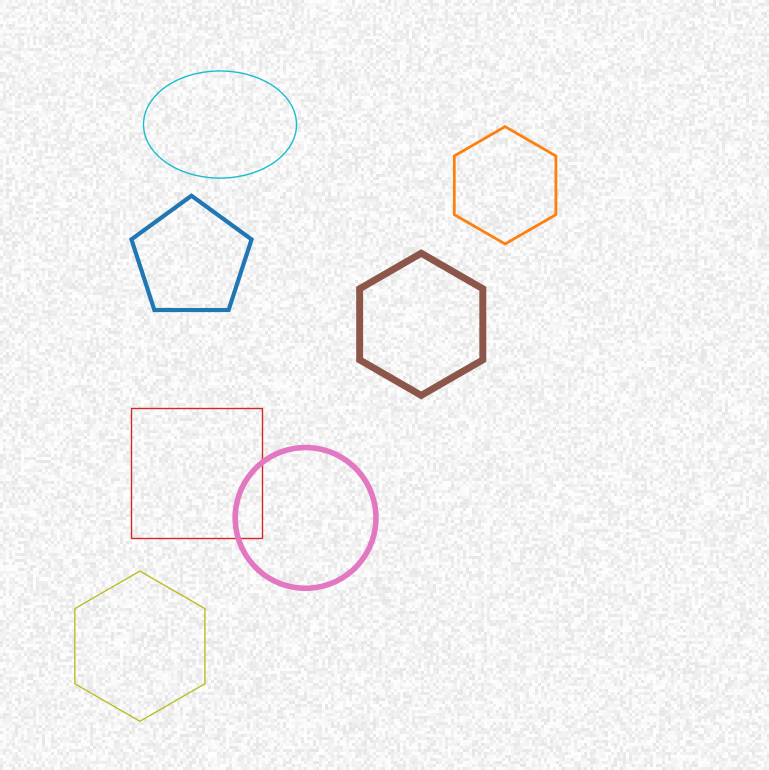[{"shape": "pentagon", "thickness": 1.5, "radius": 0.41, "center": [0.249, 0.664]}, {"shape": "hexagon", "thickness": 1, "radius": 0.38, "center": [0.656, 0.759]}, {"shape": "square", "thickness": 0.5, "radius": 0.42, "center": [0.256, 0.386]}, {"shape": "hexagon", "thickness": 2.5, "radius": 0.46, "center": [0.547, 0.579]}, {"shape": "circle", "thickness": 2, "radius": 0.46, "center": [0.397, 0.327]}, {"shape": "hexagon", "thickness": 0.5, "radius": 0.49, "center": [0.182, 0.161]}, {"shape": "oval", "thickness": 0.5, "radius": 0.5, "center": [0.286, 0.838]}]